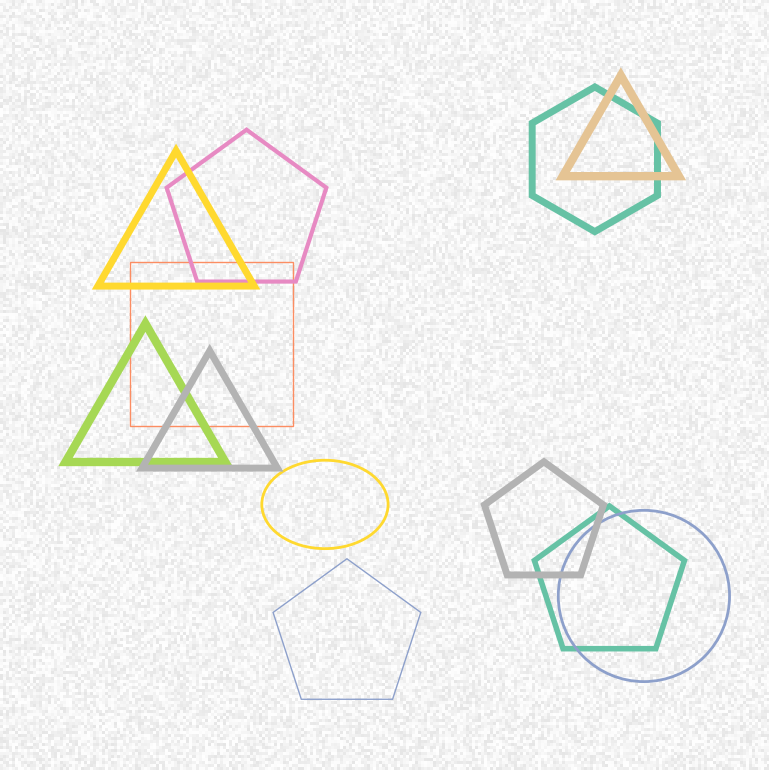[{"shape": "pentagon", "thickness": 2, "radius": 0.51, "center": [0.791, 0.24]}, {"shape": "hexagon", "thickness": 2.5, "radius": 0.47, "center": [0.773, 0.793]}, {"shape": "square", "thickness": 0.5, "radius": 0.53, "center": [0.275, 0.553]}, {"shape": "circle", "thickness": 1, "radius": 0.56, "center": [0.836, 0.226]}, {"shape": "pentagon", "thickness": 0.5, "radius": 0.5, "center": [0.451, 0.173]}, {"shape": "pentagon", "thickness": 1.5, "radius": 0.55, "center": [0.32, 0.723]}, {"shape": "triangle", "thickness": 3, "radius": 0.6, "center": [0.189, 0.46]}, {"shape": "triangle", "thickness": 2.5, "radius": 0.59, "center": [0.229, 0.687]}, {"shape": "oval", "thickness": 1, "radius": 0.41, "center": [0.422, 0.345]}, {"shape": "triangle", "thickness": 3, "radius": 0.44, "center": [0.806, 0.815]}, {"shape": "pentagon", "thickness": 2.5, "radius": 0.41, "center": [0.706, 0.319]}, {"shape": "triangle", "thickness": 2.5, "radius": 0.51, "center": [0.272, 0.443]}]